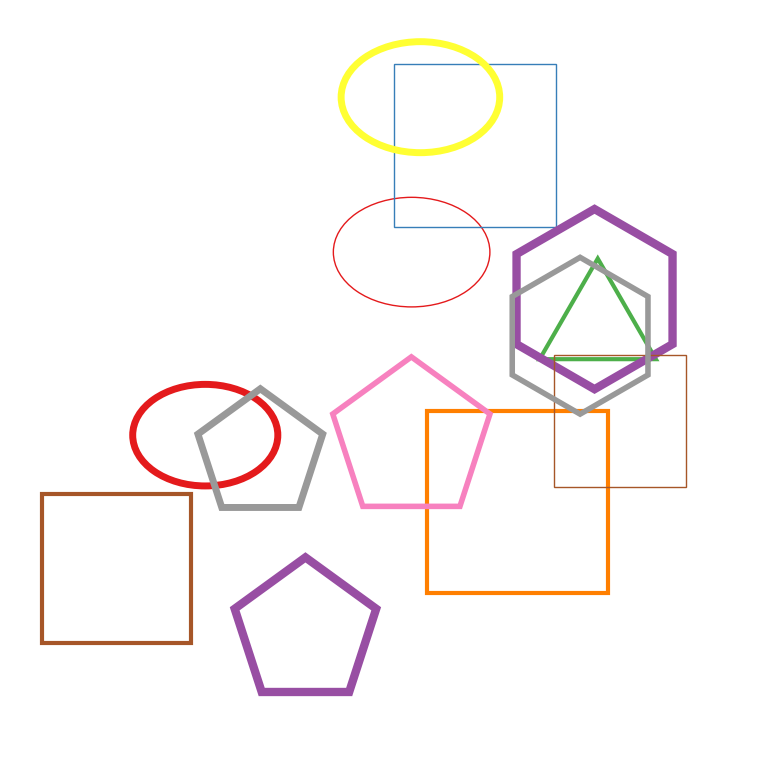[{"shape": "oval", "thickness": 2.5, "radius": 0.47, "center": [0.267, 0.435]}, {"shape": "oval", "thickness": 0.5, "radius": 0.51, "center": [0.535, 0.673]}, {"shape": "square", "thickness": 0.5, "radius": 0.53, "center": [0.617, 0.811]}, {"shape": "triangle", "thickness": 1.5, "radius": 0.44, "center": [0.776, 0.577]}, {"shape": "hexagon", "thickness": 3, "radius": 0.58, "center": [0.772, 0.612]}, {"shape": "pentagon", "thickness": 3, "radius": 0.48, "center": [0.397, 0.18]}, {"shape": "square", "thickness": 1.5, "radius": 0.59, "center": [0.672, 0.348]}, {"shape": "oval", "thickness": 2.5, "radius": 0.51, "center": [0.546, 0.874]}, {"shape": "square", "thickness": 1.5, "radius": 0.48, "center": [0.151, 0.262]}, {"shape": "square", "thickness": 0.5, "radius": 0.43, "center": [0.805, 0.454]}, {"shape": "pentagon", "thickness": 2, "radius": 0.54, "center": [0.534, 0.429]}, {"shape": "pentagon", "thickness": 2.5, "radius": 0.43, "center": [0.338, 0.41]}, {"shape": "hexagon", "thickness": 2, "radius": 0.51, "center": [0.753, 0.564]}]